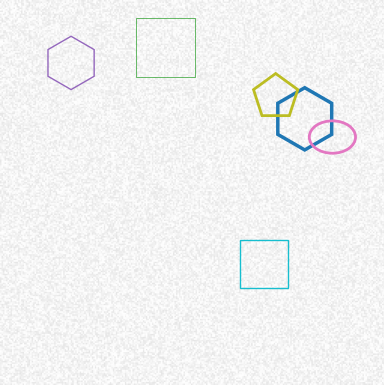[{"shape": "hexagon", "thickness": 2.5, "radius": 0.4, "center": [0.792, 0.691]}, {"shape": "square", "thickness": 0.5, "radius": 0.38, "center": [0.43, 0.877]}, {"shape": "hexagon", "thickness": 1, "radius": 0.35, "center": [0.185, 0.837]}, {"shape": "oval", "thickness": 2, "radius": 0.3, "center": [0.863, 0.644]}, {"shape": "pentagon", "thickness": 2, "radius": 0.3, "center": [0.716, 0.749]}, {"shape": "square", "thickness": 1, "radius": 0.31, "center": [0.685, 0.315]}]